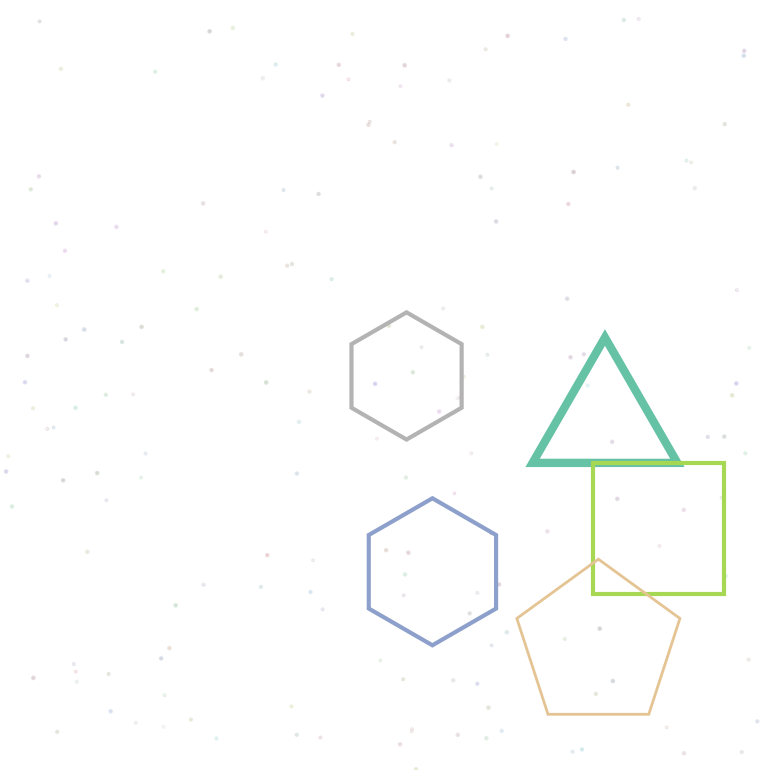[{"shape": "triangle", "thickness": 3, "radius": 0.54, "center": [0.786, 0.453]}, {"shape": "hexagon", "thickness": 1.5, "radius": 0.48, "center": [0.562, 0.257]}, {"shape": "square", "thickness": 1.5, "radius": 0.43, "center": [0.855, 0.314]}, {"shape": "pentagon", "thickness": 1, "radius": 0.56, "center": [0.777, 0.162]}, {"shape": "hexagon", "thickness": 1.5, "radius": 0.41, "center": [0.528, 0.512]}]